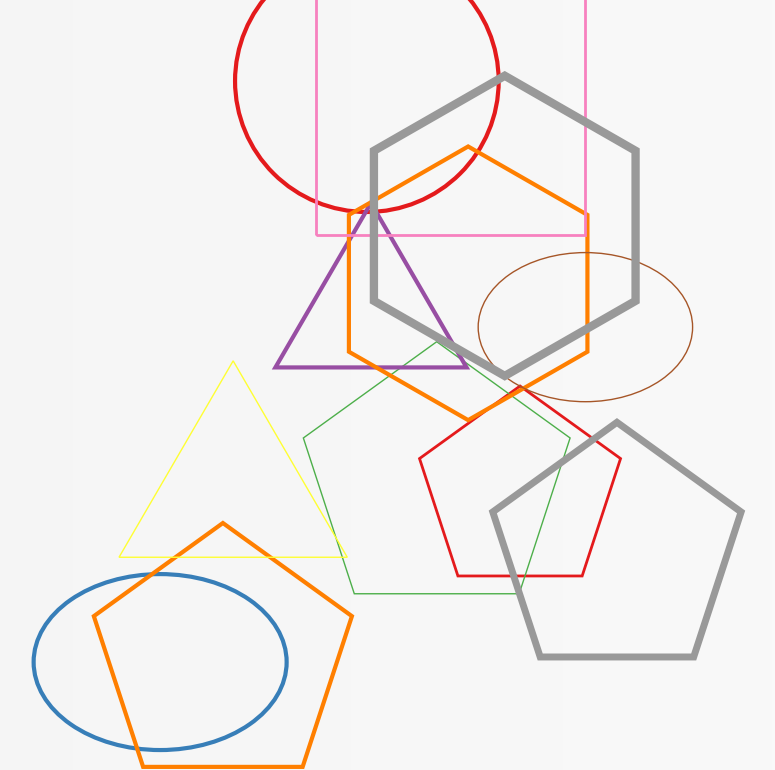[{"shape": "circle", "thickness": 1.5, "radius": 0.85, "center": [0.473, 0.895]}, {"shape": "pentagon", "thickness": 1, "radius": 0.68, "center": [0.671, 0.362]}, {"shape": "oval", "thickness": 1.5, "radius": 0.82, "center": [0.207, 0.14]}, {"shape": "pentagon", "thickness": 0.5, "radius": 0.9, "center": [0.564, 0.375]}, {"shape": "triangle", "thickness": 1.5, "radius": 0.71, "center": [0.479, 0.594]}, {"shape": "pentagon", "thickness": 1.5, "radius": 0.88, "center": [0.288, 0.146]}, {"shape": "hexagon", "thickness": 1.5, "radius": 0.89, "center": [0.604, 0.632]}, {"shape": "triangle", "thickness": 0.5, "radius": 0.85, "center": [0.301, 0.361]}, {"shape": "oval", "thickness": 0.5, "radius": 0.69, "center": [0.755, 0.575]}, {"shape": "square", "thickness": 1, "radius": 0.87, "center": [0.581, 0.868]}, {"shape": "pentagon", "thickness": 2.5, "radius": 0.84, "center": [0.796, 0.283]}, {"shape": "hexagon", "thickness": 3, "radius": 0.97, "center": [0.651, 0.707]}]